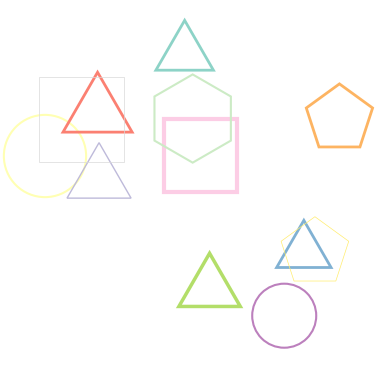[{"shape": "triangle", "thickness": 2, "radius": 0.43, "center": [0.48, 0.861]}, {"shape": "circle", "thickness": 1.5, "radius": 0.53, "center": [0.117, 0.595]}, {"shape": "triangle", "thickness": 1, "radius": 0.48, "center": [0.257, 0.533]}, {"shape": "triangle", "thickness": 2, "radius": 0.52, "center": [0.253, 0.709]}, {"shape": "triangle", "thickness": 2, "radius": 0.41, "center": [0.789, 0.346]}, {"shape": "pentagon", "thickness": 2, "radius": 0.45, "center": [0.882, 0.692]}, {"shape": "triangle", "thickness": 2.5, "radius": 0.46, "center": [0.544, 0.25]}, {"shape": "square", "thickness": 3, "radius": 0.47, "center": [0.521, 0.597]}, {"shape": "square", "thickness": 0.5, "radius": 0.55, "center": [0.212, 0.69]}, {"shape": "circle", "thickness": 1.5, "radius": 0.42, "center": [0.738, 0.18]}, {"shape": "hexagon", "thickness": 1.5, "radius": 0.57, "center": [0.5, 0.692]}, {"shape": "pentagon", "thickness": 0.5, "radius": 0.46, "center": [0.818, 0.345]}]